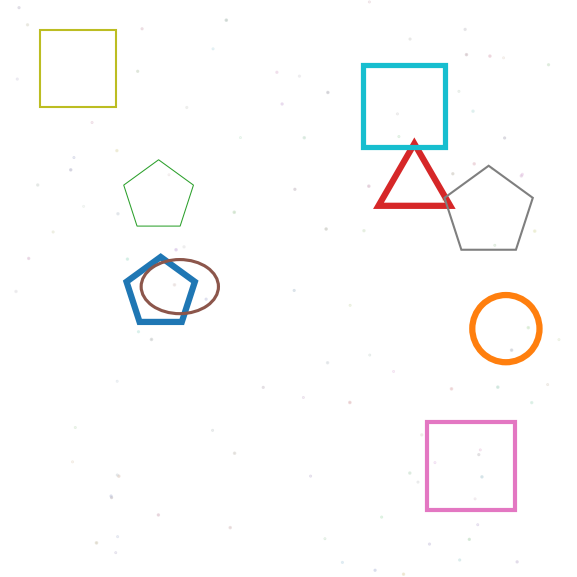[{"shape": "pentagon", "thickness": 3, "radius": 0.31, "center": [0.278, 0.492]}, {"shape": "circle", "thickness": 3, "radius": 0.29, "center": [0.876, 0.43]}, {"shape": "pentagon", "thickness": 0.5, "radius": 0.32, "center": [0.275, 0.659]}, {"shape": "triangle", "thickness": 3, "radius": 0.36, "center": [0.717, 0.679]}, {"shape": "oval", "thickness": 1.5, "radius": 0.33, "center": [0.311, 0.503]}, {"shape": "square", "thickness": 2, "radius": 0.38, "center": [0.816, 0.192]}, {"shape": "pentagon", "thickness": 1, "radius": 0.4, "center": [0.846, 0.632]}, {"shape": "square", "thickness": 1, "radius": 0.33, "center": [0.135, 0.881]}, {"shape": "square", "thickness": 2.5, "radius": 0.35, "center": [0.699, 0.815]}]